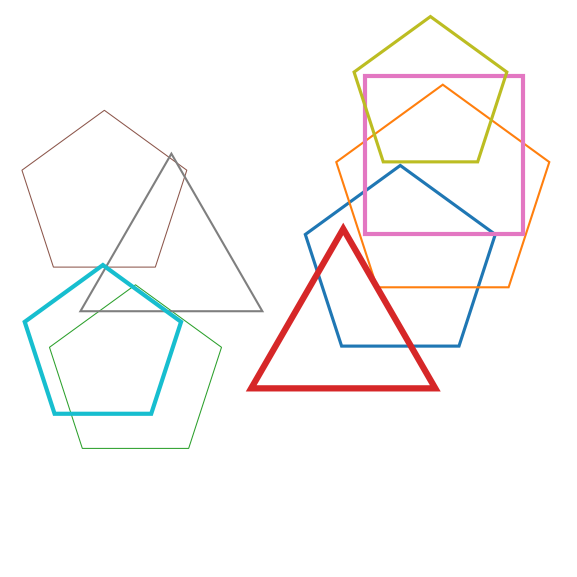[{"shape": "pentagon", "thickness": 1.5, "radius": 0.86, "center": [0.693, 0.54]}, {"shape": "pentagon", "thickness": 1, "radius": 0.97, "center": [0.767, 0.659]}, {"shape": "pentagon", "thickness": 0.5, "radius": 0.78, "center": [0.235, 0.349]}, {"shape": "triangle", "thickness": 3, "radius": 0.92, "center": [0.594, 0.419]}, {"shape": "pentagon", "thickness": 0.5, "radius": 0.75, "center": [0.181, 0.658]}, {"shape": "square", "thickness": 2, "radius": 0.68, "center": [0.768, 0.731]}, {"shape": "triangle", "thickness": 1, "radius": 0.91, "center": [0.297, 0.551]}, {"shape": "pentagon", "thickness": 1.5, "radius": 0.7, "center": [0.745, 0.831]}, {"shape": "pentagon", "thickness": 2, "radius": 0.71, "center": [0.178, 0.398]}]